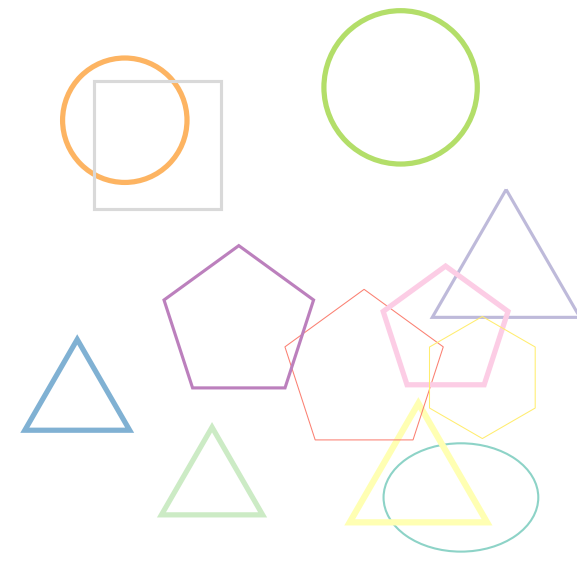[{"shape": "oval", "thickness": 1, "radius": 0.67, "center": [0.798, 0.138]}, {"shape": "triangle", "thickness": 3, "radius": 0.69, "center": [0.724, 0.163]}, {"shape": "triangle", "thickness": 1.5, "radius": 0.74, "center": [0.876, 0.523]}, {"shape": "pentagon", "thickness": 0.5, "radius": 0.72, "center": [0.63, 0.354]}, {"shape": "triangle", "thickness": 2.5, "radius": 0.52, "center": [0.134, 0.307]}, {"shape": "circle", "thickness": 2.5, "radius": 0.54, "center": [0.216, 0.791]}, {"shape": "circle", "thickness": 2.5, "radius": 0.66, "center": [0.694, 0.848]}, {"shape": "pentagon", "thickness": 2.5, "radius": 0.57, "center": [0.772, 0.425]}, {"shape": "square", "thickness": 1.5, "radius": 0.55, "center": [0.272, 0.748]}, {"shape": "pentagon", "thickness": 1.5, "radius": 0.68, "center": [0.414, 0.438]}, {"shape": "triangle", "thickness": 2.5, "radius": 0.51, "center": [0.367, 0.158]}, {"shape": "hexagon", "thickness": 0.5, "radius": 0.53, "center": [0.835, 0.345]}]